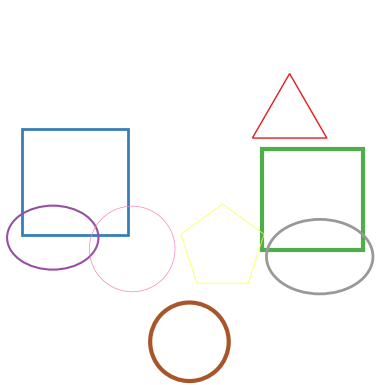[{"shape": "triangle", "thickness": 1, "radius": 0.56, "center": [0.752, 0.697]}, {"shape": "square", "thickness": 2, "radius": 0.69, "center": [0.195, 0.527]}, {"shape": "square", "thickness": 3, "radius": 0.66, "center": [0.812, 0.481]}, {"shape": "oval", "thickness": 1.5, "radius": 0.59, "center": [0.137, 0.383]}, {"shape": "pentagon", "thickness": 0.5, "radius": 0.57, "center": [0.578, 0.356]}, {"shape": "circle", "thickness": 3, "radius": 0.51, "center": [0.492, 0.112]}, {"shape": "circle", "thickness": 0.5, "radius": 0.56, "center": [0.343, 0.353]}, {"shape": "oval", "thickness": 2, "radius": 0.69, "center": [0.83, 0.333]}]